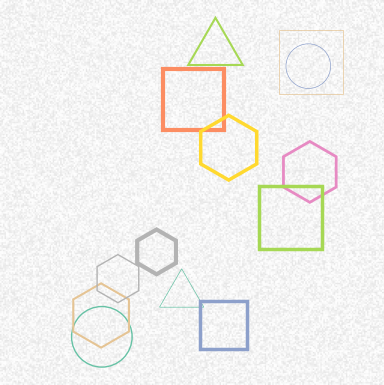[{"shape": "triangle", "thickness": 0.5, "radius": 0.33, "center": [0.472, 0.235]}, {"shape": "circle", "thickness": 1, "radius": 0.39, "center": [0.265, 0.125]}, {"shape": "square", "thickness": 3, "radius": 0.4, "center": [0.503, 0.742]}, {"shape": "square", "thickness": 2.5, "radius": 0.31, "center": [0.581, 0.156]}, {"shape": "circle", "thickness": 0.5, "radius": 0.29, "center": [0.801, 0.828]}, {"shape": "hexagon", "thickness": 2, "radius": 0.4, "center": [0.805, 0.554]}, {"shape": "square", "thickness": 2.5, "radius": 0.41, "center": [0.755, 0.435]}, {"shape": "triangle", "thickness": 1.5, "radius": 0.41, "center": [0.56, 0.872]}, {"shape": "hexagon", "thickness": 2.5, "radius": 0.42, "center": [0.594, 0.616]}, {"shape": "hexagon", "thickness": 1.5, "radius": 0.42, "center": [0.263, 0.181]}, {"shape": "square", "thickness": 0.5, "radius": 0.42, "center": [0.808, 0.838]}, {"shape": "hexagon", "thickness": 3, "radius": 0.29, "center": [0.407, 0.346]}, {"shape": "hexagon", "thickness": 1, "radius": 0.31, "center": [0.306, 0.276]}]